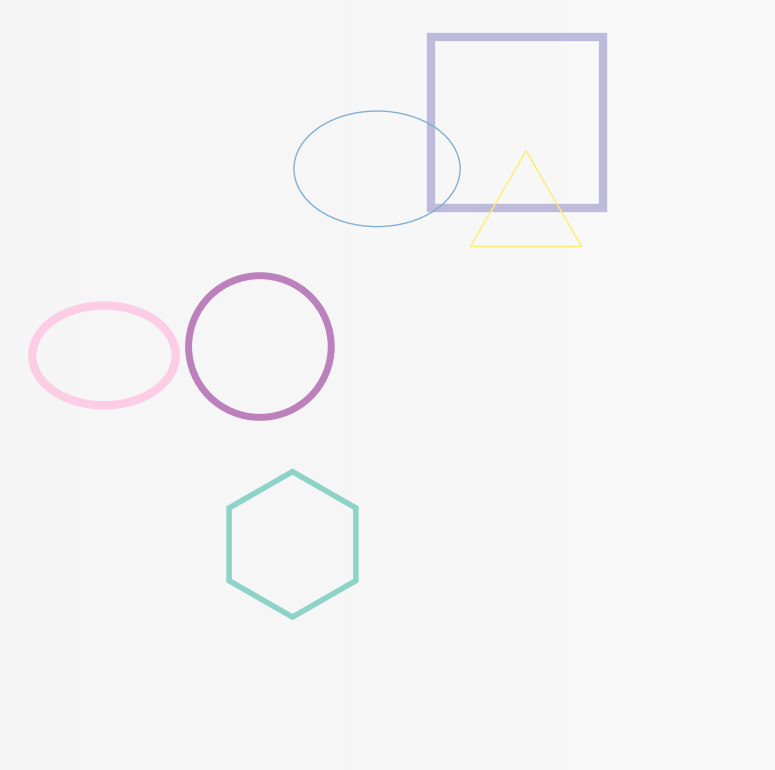[{"shape": "hexagon", "thickness": 2, "radius": 0.47, "center": [0.377, 0.293]}, {"shape": "square", "thickness": 3, "radius": 0.56, "center": [0.667, 0.841]}, {"shape": "oval", "thickness": 0.5, "radius": 0.54, "center": [0.486, 0.781]}, {"shape": "oval", "thickness": 3, "radius": 0.46, "center": [0.134, 0.538]}, {"shape": "circle", "thickness": 2.5, "radius": 0.46, "center": [0.335, 0.55]}, {"shape": "triangle", "thickness": 0.5, "radius": 0.41, "center": [0.679, 0.721]}]